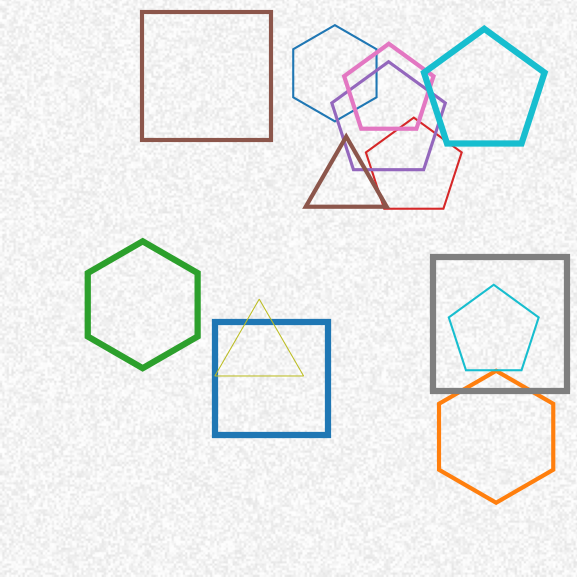[{"shape": "hexagon", "thickness": 1, "radius": 0.42, "center": [0.58, 0.872]}, {"shape": "square", "thickness": 3, "radius": 0.49, "center": [0.47, 0.344]}, {"shape": "hexagon", "thickness": 2, "radius": 0.57, "center": [0.859, 0.243]}, {"shape": "hexagon", "thickness": 3, "radius": 0.55, "center": [0.247, 0.471]}, {"shape": "pentagon", "thickness": 1, "radius": 0.44, "center": [0.717, 0.708]}, {"shape": "pentagon", "thickness": 1.5, "radius": 0.52, "center": [0.673, 0.789]}, {"shape": "triangle", "thickness": 2, "radius": 0.4, "center": [0.6, 0.682]}, {"shape": "square", "thickness": 2, "radius": 0.56, "center": [0.357, 0.867]}, {"shape": "pentagon", "thickness": 2, "radius": 0.41, "center": [0.673, 0.842]}, {"shape": "square", "thickness": 3, "radius": 0.58, "center": [0.866, 0.438]}, {"shape": "triangle", "thickness": 0.5, "radius": 0.44, "center": [0.449, 0.392]}, {"shape": "pentagon", "thickness": 3, "radius": 0.55, "center": [0.839, 0.839]}, {"shape": "pentagon", "thickness": 1, "radius": 0.41, "center": [0.855, 0.424]}]